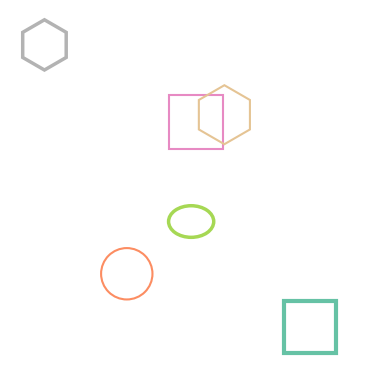[{"shape": "square", "thickness": 3, "radius": 0.34, "center": [0.806, 0.15]}, {"shape": "circle", "thickness": 1.5, "radius": 0.33, "center": [0.329, 0.289]}, {"shape": "square", "thickness": 1.5, "radius": 0.35, "center": [0.51, 0.683]}, {"shape": "oval", "thickness": 2.5, "radius": 0.29, "center": [0.497, 0.425]}, {"shape": "hexagon", "thickness": 1.5, "radius": 0.38, "center": [0.583, 0.702]}, {"shape": "hexagon", "thickness": 2.5, "radius": 0.33, "center": [0.115, 0.883]}]